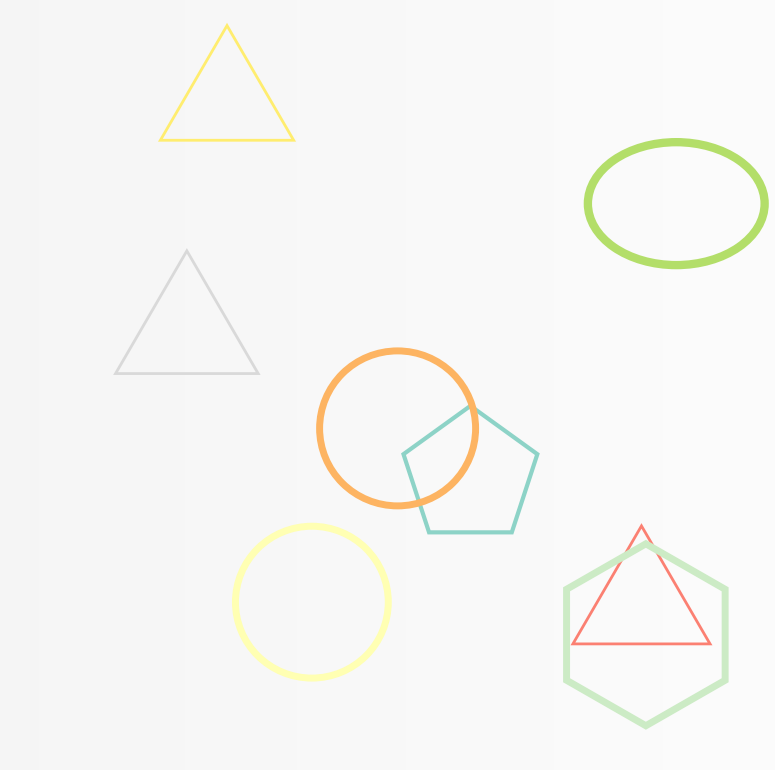[{"shape": "pentagon", "thickness": 1.5, "radius": 0.45, "center": [0.607, 0.382]}, {"shape": "circle", "thickness": 2.5, "radius": 0.49, "center": [0.402, 0.218]}, {"shape": "triangle", "thickness": 1, "radius": 0.51, "center": [0.828, 0.215]}, {"shape": "circle", "thickness": 2.5, "radius": 0.5, "center": [0.513, 0.444]}, {"shape": "oval", "thickness": 3, "radius": 0.57, "center": [0.873, 0.736]}, {"shape": "triangle", "thickness": 1, "radius": 0.53, "center": [0.241, 0.568]}, {"shape": "hexagon", "thickness": 2.5, "radius": 0.59, "center": [0.833, 0.176]}, {"shape": "triangle", "thickness": 1, "radius": 0.5, "center": [0.293, 0.867]}]